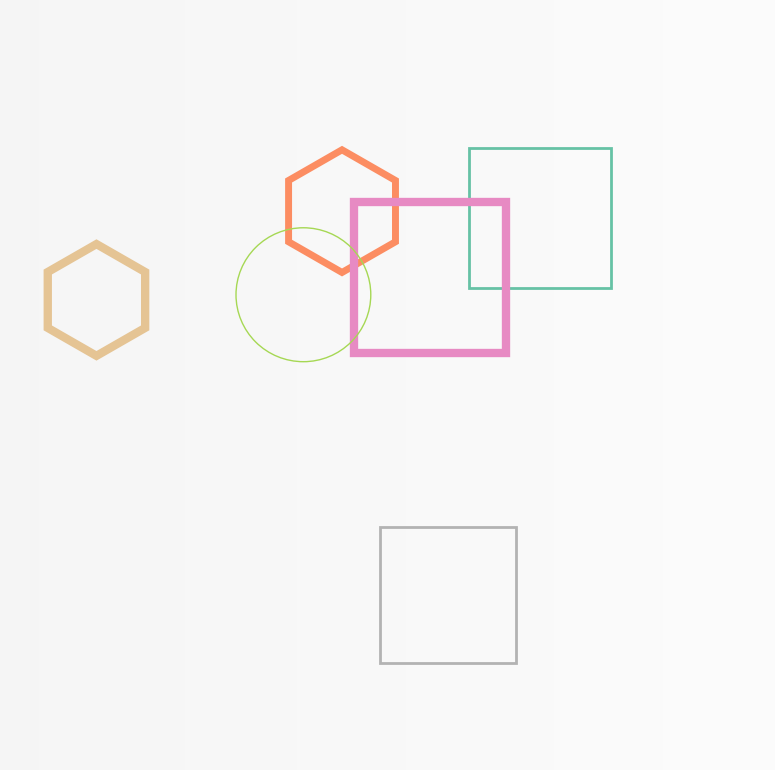[{"shape": "square", "thickness": 1, "radius": 0.46, "center": [0.697, 0.716]}, {"shape": "hexagon", "thickness": 2.5, "radius": 0.4, "center": [0.441, 0.726]}, {"shape": "square", "thickness": 3, "radius": 0.49, "center": [0.555, 0.64]}, {"shape": "circle", "thickness": 0.5, "radius": 0.43, "center": [0.391, 0.617]}, {"shape": "hexagon", "thickness": 3, "radius": 0.36, "center": [0.124, 0.61]}, {"shape": "square", "thickness": 1, "radius": 0.44, "center": [0.578, 0.227]}]